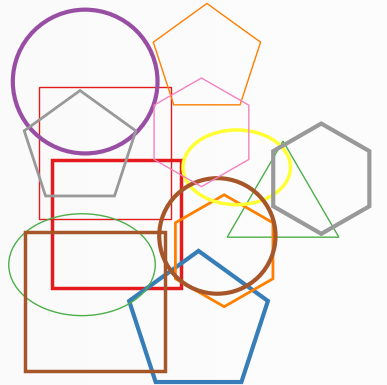[{"shape": "square", "thickness": 2.5, "radius": 0.83, "center": [0.301, 0.418]}, {"shape": "square", "thickness": 1, "radius": 0.85, "center": [0.271, 0.603]}, {"shape": "pentagon", "thickness": 3, "radius": 0.94, "center": [0.512, 0.16]}, {"shape": "triangle", "thickness": 1, "radius": 0.83, "center": [0.73, 0.467]}, {"shape": "oval", "thickness": 1, "radius": 0.95, "center": [0.212, 0.312]}, {"shape": "circle", "thickness": 3, "radius": 0.93, "center": [0.22, 0.788]}, {"shape": "hexagon", "thickness": 2, "radius": 0.73, "center": [0.579, 0.349]}, {"shape": "pentagon", "thickness": 1, "radius": 0.73, "center": [0.534, 0.845]}, {"shape": "oval", "thickness": 2.5, "radius": 0.69, "center": [0.611, 0.565]}, {"shape": "square", "thickness": 2.5, "radius": 0.9, "center": [0.246, 0.217]}, {"shape": "circle", "thickness": 3, "radius": 0.75, "center": [0.561, 0.387]}, {"shape": "hexagon", "thickness": 1, "radius": 0.71, "center": [0.52, 0.656]}, {"shape": "pentagon", "thickness": 2, "radius": 0.76, "center": [0.206, 0.613]}, {"shape": "hexagon", "thickness": 3, "radius": 0.72, "center": [0.829, 0.536]}]